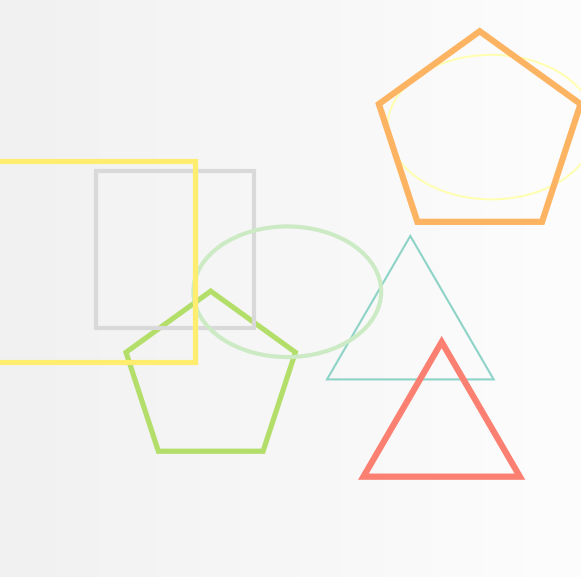[{"shape": "triangle", "thickness": 1, "radius": 0.83, "center": [0.706, 0.425]}, {"shape": "oval", "thickness": 1, "radius": 0.89, "center": [0.845, 0.779]}, {"shape": "triangle", "thickness": 3, "radius": 0.78, "center": [0.76, 0.251]}, {"shape": "pentagon", "thickness": 3, "radius": 0.91, "center": [0.825, 0.763]}, {"shape": "pentagon", "thickness": 2.5, "radius": 0.77, "center": [0.363, 0.342]}, {"shape": "square", "thickness": 2, "radius": 0.68, "center": [0.301, 0.567]}, {"shape": "oval", "thickness": 2, "radius": 0.81, "center": [0.494, 0.494]}, {"shape": "square", "thickness": 2.5, "radius": 0.87, "center": [0.162, 0.546]}]